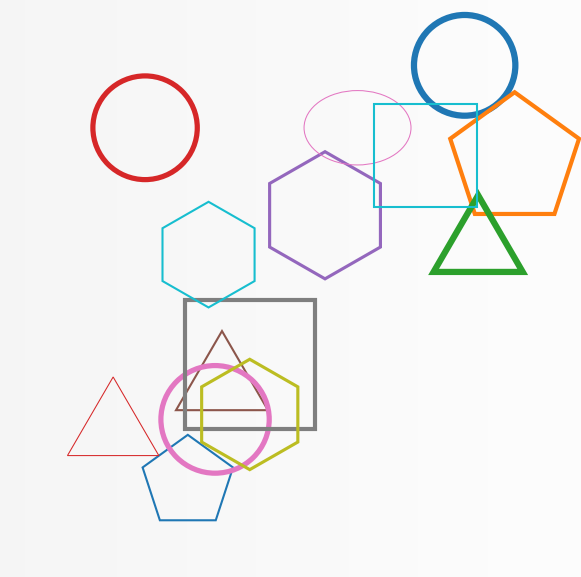[{"shape": "pentagon", "thickness": 1, "radius": 0.41, "center": [0.323, 0.164]}, {"shape": "circle", "thickness": 3, "radius": 0.44, "center": [0.799, 0.886]}, {"shape": "pentagon", "thickness": 2, "radius": 0.58, "center": [0.885, 0.723]}, {"shape": "triangle", "thickness": 3, "radius": 0.44, "center": [0.823, 0.573]}, {"shape": "triangle", "thickness": 0.5, "radius": 0.45, "center": [0.195, 0.256]}, {"shape": "circle", "thickness": 2.5, "radius": 0.45, "center": [0.25, 0.778]}, {"shape": "hexagon", "thickness": 1.5, "radius": 0.55, "center": [0.559, 0.626]}, {"shape": "triangle", "thickness": 1, "radius": 0.46, "center": [0.382, 0.335]}, {"shape": "circle", "thickness": 2.5, "radius": 0.47, "center": [0.37, 0.273]}, {"shape": "oval", "thickness": 0.5, "radius": 0.46, "center": [0.615, 0.778]}, {"shape": "square", "thickness": 2, "radius": 0.56, "center": [0.431, 0.367]}, {"shape": "hexagon", "thickness": 1.5, "radius": 0.48, "center": [0.43, 0.281]}, {"shape": "square", "thickness": 1, "radius": 0.44, "center": [0.732, 0.73]}, {"shape": "hexagon", "thickness": 1, "radius": 0.46, "center": [0.359, 0.558]}]